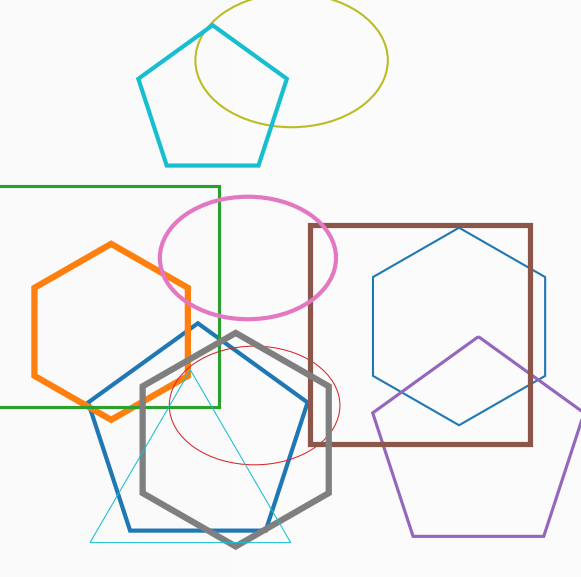[{"shape": "pentagon", "thickness": 2, "radius": 0.99, "center": [0.34, 0.241]}, {"shape": "hexagon", "thickness": 1, "radius": 0.86, "center": [0.79, 0.434]}, {"shape": "hexagon", "thickness": 3, "radius": 0.76, "center": [0.191, 0.425]}, {"shape": "square", "thickness": 1.5, "radius": 0.96, "center": [0.184, 0.486]}, {"shape": "oval", "thickness": 0.5, "radius": 0.73, "center": [0.438, 0.297]}, {"shape": "pentagon", "thickness": 1.5, "radius": 0.96, "center": [0.823, 0.225]}, {"shape": "square", "thickness": 2.5, "radius": 0.94, "center": [0.723, 0.42]}, {"shape": "oval", "thickness": 2, "radius": 0.76, "center": [0.427, 0.552]}, {"shape": "hexagon", "thickness": 3, "radius": 0.92, "center": [0.406, 0.238]}, {"shape": "oval", "thickness": 1, "radius": 0.83, "center": [0.502, 0.895]}, {"shape": "triangle", "thickness": 0.5, "radius": 1.0, "center": [0.328, 0.159]}, {"shape": "pentagon", "thickness": 2, "radius": 0.67, "center": [0.366, 0.821]}]